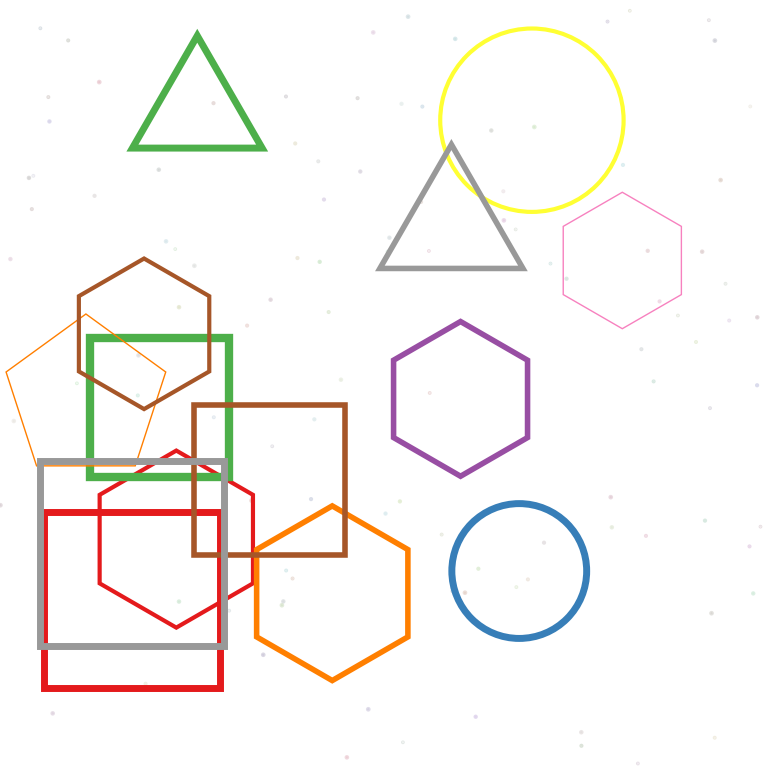[{"shape": "square", "thickness": 2.5, "radius": 0.57, "center": [0.171, 0.221]}, {"shape": "hexagon", "thickness": 1.5, "radius": 0.57, "center": [0.229, 0.3]}, {"shape": "circle", "thickness": 2.5, "radius": 0.44, "center": [0.674, 0.258]}, {"shape": "triangle", "thickness": 2.5, "radius": 0.49, "center": [0.256, 0.856]}, {"shape": "square", "thickness": 3, "radius": 0.45, "center": [0.207, 0.47]}, {"shape": "hexagon", "thickness": 2, "radius": 0.5, "center": [0.598, 0.482]}, {"shape": "pentagon", "thickness": 0.5, "radius": 0.55, "center": [0.112, 0.483]}, {"shape": "hexagon", "thickness": 2, "radius": 0.57, "center": [0.432, 0.23]}, {"shape": "circle", "thickness": 1.5, "radius": 0.6, "center": [0.691, 0.844]}, {"shape": "square", "thickness": 2, "radius": 0.49, "center": [0.35, 0.376]}, {"shape": "hexagon", "thickness": 1.5, "radius": 0.49, "center": [0.187, 0.566]}, {"shape": "hexagon", "thickness": 0.5, "radius": 0.44, "center": [0.808, 0.662]}, {"shape": "triangle", "thickness": 2, "radius": 0.54, "center": [0.586, 0.705]}, {"shape": "square", "thickness": 2.5, "radius": 0.6, "center": [0.172, 0.281]}]